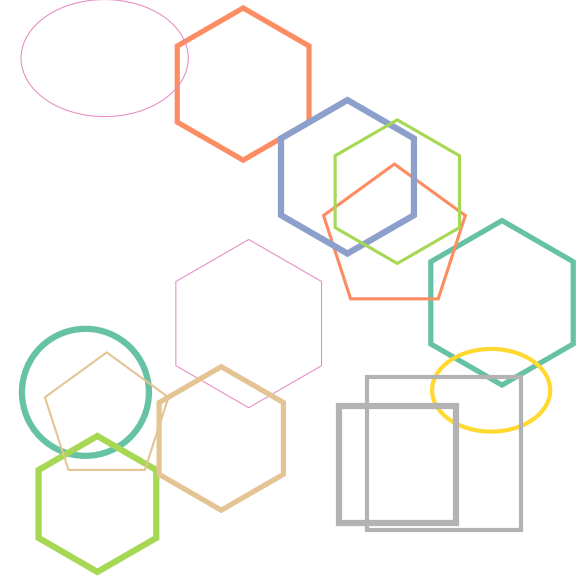[{"shape": "circle", "thickness": 3, "radius": 0.55, "center": [0.148, 0.32]}, {"shape": "hexagon", "thickness": 2.5, "radius": 0.71, "center": [0.869, 0.475]}, {"shape": "pentagon", "thickness": 1.5, "radius": 0.65, "center": [0.683, 0.586]}, {"shape": "hexagon", "thickness": 2.5, "radius": 0.66, "center": [0.421, 0.854]}, {"shape": "hexagon", "thickness": 3, "radius": 0.66, "center": [0.602, 0.693]}, {"shape": "hexagon", "thickness": 0.5, "radius": 0.73, "center": [0.431, 0.439]}, {"shape": "oval", "thickness": 0.5, "radius": 0.72, "center": [0.181, 0.899]}, {"shape": "hexagon", "thickness": 1.5, "radius": 0.62, "center": [0.688, 0.667]}, {"shape": "hexagon", "thickness": 3, "radius": 0.59, "center": [0.169, 0.126]}, {"shape": "oval", "thickness": 2, "radius": 0.51, "center": [0.85, 0.323]}, {"shape": "pentagon", "thickness": 1, "radius": 0.56, "center": [0.185, 0.276]}, {"shape": "hexagon", "thickness": 2.5, "radius": 0.62, "center": [0.383, 0.24]}, {"shape": "square", "thickness": 2, "radius": 0.66, "center": [0.769, 0.214]}, {"shape": "square", "thickness": 3, "radius": 0.51, "center": [0.688, 0.195]}]